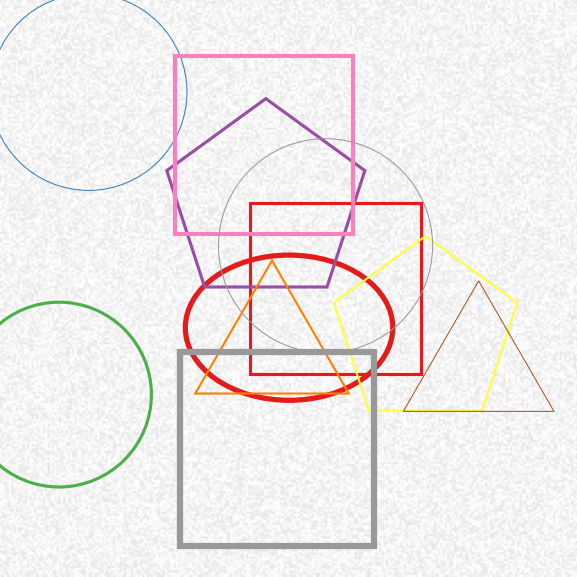[{"shape": "oval", "thickness": 2.5, "radius": 0.9, "center": [0.501, 0.432]}, {"shape": "square", "thickness": 1.5, "radius": 0.74, "center": [0.58, 0.5]}, {"shape": "circle", "thickness": 0.5, "radius": 0.85, "center": [0.153, 0.84]}, {"shape": "circle", "thickness": 1.5, "radius": 0.8, "center": [0.102, 0.316]}, {"shape": "pentagon", "thickness": 1.5, "radius": 0.9, "center": [0.46, 0.648]}, {"shape": "triangle", "thickness": 1, "radius": 0.77, "center": [0.471, 0.394]}, {"shape": "pentagon", "thickness": 1, "radius": 0.84, "center": [0.737, 0.423]}, {"shape": "triangle", "thickness": 0.5, "radius": 0.75, "center": [0.829, 0.362]}, {"shape": "square", "thickness": 2, "radius": 0.77, "center": [0.457, 0.747]}, {"shape": "circle", "thickness": 0.5, "radius": 0.93, "center": [0.564, 0.574]}, {"shape": "square", "thickness": 3, "radius": 0.84, "center": [0.48, 0.221]}]